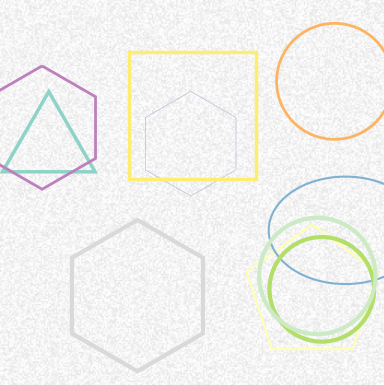[{"shape": "triangle", "thickness": 2.5, "radius": 0.69, "center": [0.127, 0.623]}, {"shape": "pentagon", "thickness": 1.5, "radius": 0.89, "center": [0.811, 0.238]}, {"shape": "hexagon", "thickness": 0.5, "radius": 0.68, "center": [0.495, 0.627]}, {"shape": "oval", "thickness": 1.5, "radius": 1.0, "center": [0.897, 0.402]}, {"shape": "circle", "thickness": 2, "radius": 0.75, "center": [0.869, 0.789]}, {"shape": "circle", "thickness": 3, "radius": 0.68, "center": [0.836, 0.248]}, {"shape": "hexagon", "thickness": 3, "radius": 0.98, "center": [0.357, 0.232]}, {"shape": "hexagon", "thickness": 2, "radius": 0.8, "center": [0.109, 0.669]}, {"shape": "circle", "thickness": 3, "radius": 0.76, "center": [0.824, 0.283]}, {"shape": "square", "thickness": 2.5, "radius": 0.83, "center": [0.5, 0.7]}]